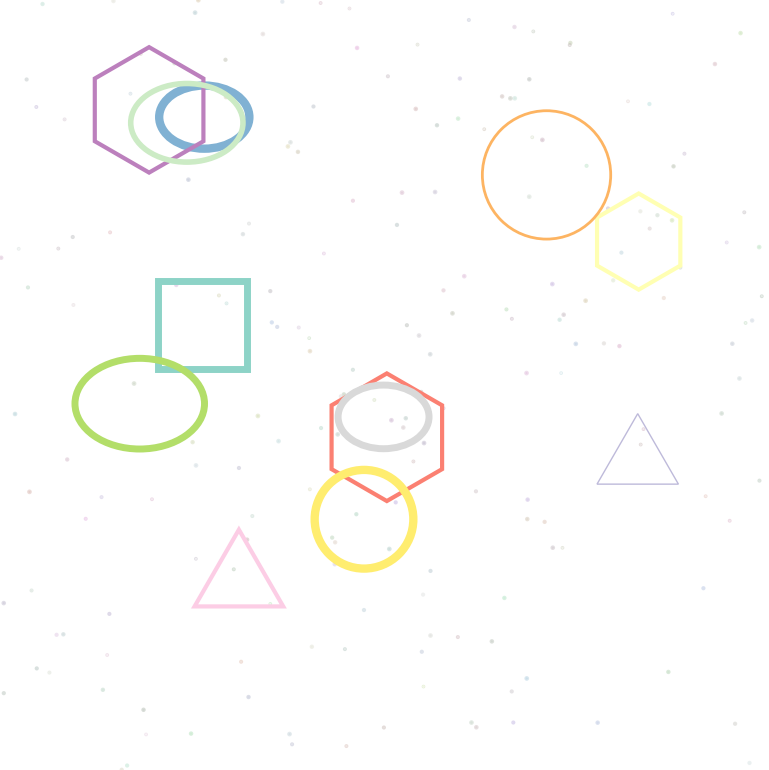[{"shape": "square", "thickness": 2.5, "radius": 0.29, "center": [0.263, 0.578]}, {"shape": "hexagon", "thickness": 1.5, "radius": 0.31, "center": [0.829, 0.686]}, {"shape": "triangle", "thickness": 0.5, "radius": 0.31, "center": [0.828, 0.402]}, {"shape": "hexagon", "thickness": 1.5, "radius": 0.41, "center": [0.502, 0.432]}, {"shape": "oval", "thickness": 3, "radius": 0.29, "center": [0.265, 0.848]}, {"shape": "circle", "thickness": 1, "radius": 0.42, "center": [0.71, 0.773]}, {"shape": "oval", "thickness": 2.5, "radius": 0.42, "center": [0.181, 0.476]}, {"shape": "triangle", "thickness": 1.5, "radius": 0.33, "center": [0.31, 0.246]}, {"shape": "oval", "thickness": 2.5, "radius": 0.3, "center": [0.498, 0.459]}, {"shape": "hexagon", "thickness": 1.5, "radius": 0.41, "center": [0.194, 0.857]}, {"shape": "oval", "thickness": 2, "radius": 0.36, "center": [0.243, 0.841]}, {"shape": "circle", "thickness": 3, "radius": 0.32, "center": [0.473, 0.326]}]